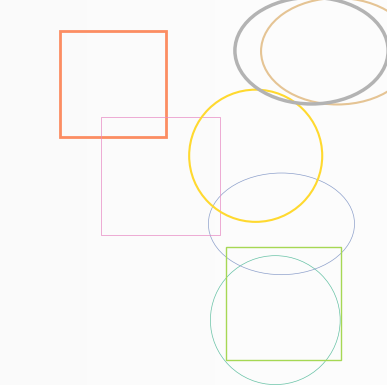[{"shape": "circle", "thickness": 0.5, "radius": 0.84, "center": [0.71, 0.168]}, {"shape": "square", "thickness": 2, "radius": 0.68, "center": [0.291, 0.782]}, {"shape": "oval", "thickness": 0.5, "radius": 0.94, "center": [0.726, 0.419]}, {"shape": "square", "thickness": 0.5, "radius": 0.77, "center": [0.414, 0.543]}, {"shape": "square", "thickness": 1, "radius": 0.74, "center": [0.732, 0.212]}, {"shape": "circle", "thickness": 1.5, "radius": 0.86, "center": [0.66, 0.595]}, {"shape": "oval", "thickness": 1.5, "radius": 0.99, "center": [0.871, 0.867]}, {"shape": "oval", "thickness": 2.5, "radius": 0.99, "center": [0.804, 0.868]}]